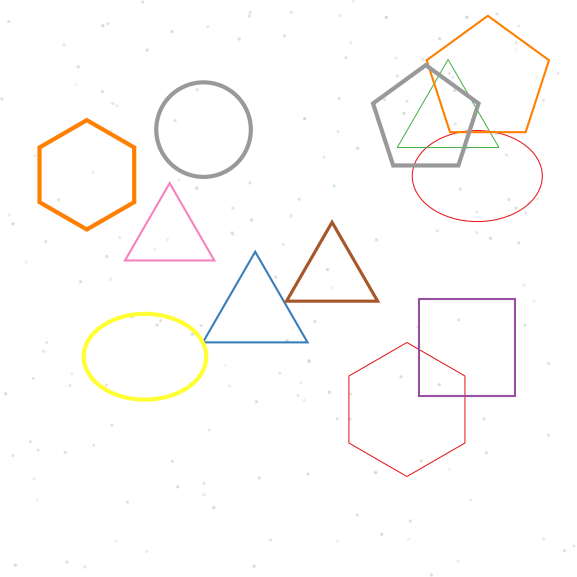[{"shape": "hexagon", "thickness": 0.5, "radius": 0.58, "center": [0.705, 0.29]}, {"shape": "oval", "thickness": 0.5, "radius": 0.56, "center": [0.826, 0.694]}, {"shape": "triangle", "thickness": 1, "radius": 0.52, "center": [0.442, 0.459]}, {"shape": "triangle", "thickness": 0.5, "radius": 0.51, "center": [0.776, 0.794]}, {"shape": "square", "thickness": 1, "radius": 0.42, "center": [0.808, 0.397]}, {"shape": "pentagon", "thickness": 1, "radius": 0.56, "center": [0.845, 0.86]}, {"shape": "hexagon", "thickness": 2, "radius": 0.47, "center": [0.15, 0.696]}, {"shape": "oval", "thickness": 2, "radius": 0.53, "center": [0.251, 0.381]}, {"shape": "triangle", "thickness": 1.5, "radius": 0.46, "center": [0.575, 0.523]}, {"shape": "triangle", "thickness": 1, "radius": 0.45, "center": [0.294, 0.593]}, {"shape": "pentagon", "thickness": 2, "radius": 0.48, "center": [0.737, 0.79]}, {"shape": "circle", "thickness": 2, "radius": 0.41, "center": [0.352, 0.775]}]